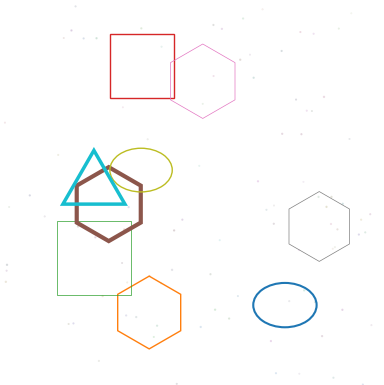[{"shape": "oval", "thickness": 1.5, "radius": 0.41, "center": [0.74, 0.208]}, {"shape": "hexagon", "thickness": 1, "radius": 0.47, "center": [0.388, 0.188]}, {"shape": "square", "thickness": 0.5, "radius": 0.48, "center": [0.244, 0.331]}, {"shape": "square", "thickness": 1, "radius": 0.41, "center": [0.369, 0.828]}, {"shape": "hexagon", "thickness": 3, "radius": 0.48, "center": [0.282, 0.47]}, {"shape": "hexagon", "thickness": 0.5, "radius": 0.48, "center": [0.527, 0.789]}, {"shape": "hexagon", "thickness": 0.5, "radius": 0.45, "center": [0.829, 0.412]}, {"shape": "oval", "thickness": 1, "radius": 0.41, "center": [0.366, 0.558]}, {"shape": "triangle", "thickness": 2.5, "radius": 0.46, "center": [0.244, 0.516]}]